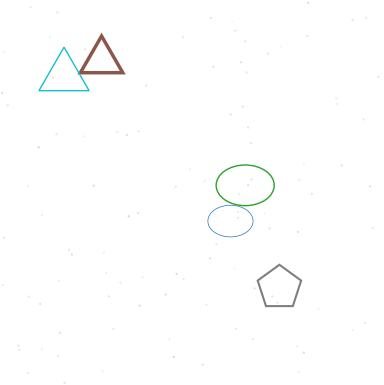[{"shape": "oval", "thickness": 0.5, "radius": 0.29, "center": [0.599, 0.426]}, {"shape": "oval", "thickness": 1, "radius": 0.38, "center": [0.637, 0.519]}, {"shape": "triangle", "thickness": 2.5, "radius": 0.32, "center": [0.264, 0.843]}, {"shape": "pentagon", "thickness": 1.5, "radius": 0.3, "center": [0.726, 0.253]}, {"shape": "triangle", "thickness": 1, "radius": 0.38, "center": [0.166, 0.802]}]